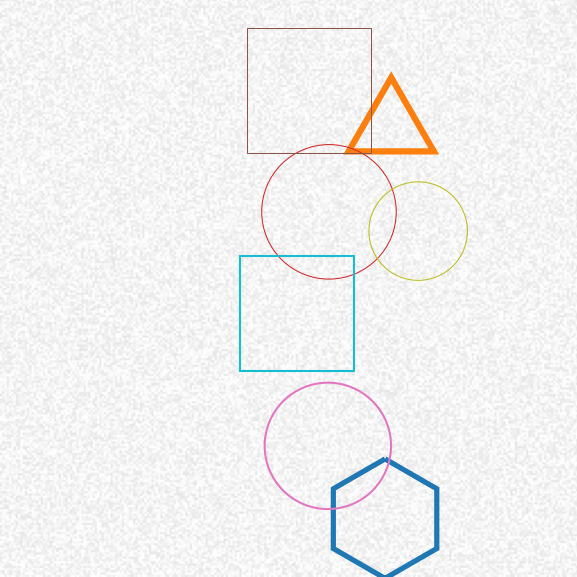[{"shape": "hexagon", "thickness": 2.5, "radius": 0.52, "center": [0.667, 0.101]}, {"shape": "triangle", "thickness": 3, "radius": 0.43, "center": [0.677, 0.78]}, {"shape": "circle", "thickness": 0.5, "radius": 0.58, "center": [0.57, 0.632]}, {"shape": "square", "thickness": 0.5, "radius": 0.54, "center": [0.535, 0.842]}, {"shape": "circle", "thickness": 1, "radius": 0.55, "center": [0.568, 0.227]}, {"shape": "circle", "thickness": 0.5, "radius": 0.43, "center": [0.724, 0.599]}, {"shape": "square", "thickness": 1, "radius": 0.5, "center": [0.514, 0.456]}]